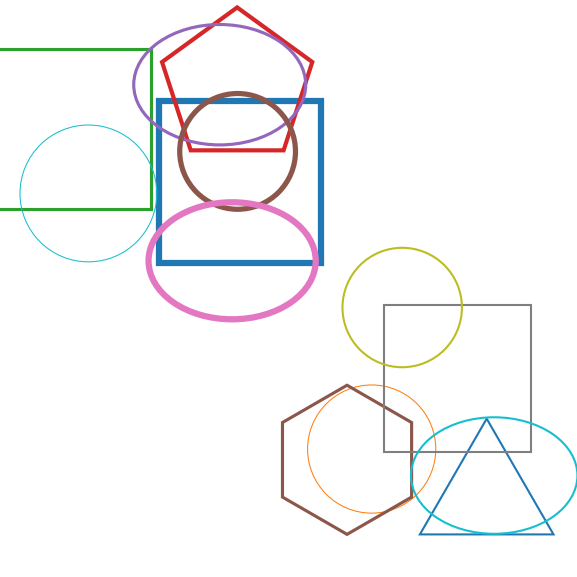[{"shape": "square", "thickness": 3, "radius": 0.7, "center": [0.416, 0.684]}, {"shape": "triangle", "thickness": 1, "radius": 0.67, "center": [0.843, 0.141]}, {"shape": "circle", "thickness": 0.5, "radius": 0.55, "center": [0.644, 0.222]}, {"shape": "square", "thickness": 1.5, "radius": 0.69, "center": [0.122, 0.776]}, {"shape": "pentagon", "thickness": 2, "radius": 0.68, "center": [0.411, 0.849]}, {"shape": "oval", "thickness": 1.5, "radius": 0.74, "center": [0.38, 0.852]}, {"shape": "hexagon", "thickness": 1.5, "radius": 0.65, "center": [0.601, 0.203]}, {"shape": "circle", "thickness": 2.5, "radius": 0.5, "center": [0.411, 0.737]}, {"shape": "oval", "thickness": 3, "radius": 0.72, "center": [0.402, 0.548]}, {"shape": "square", "thickness": 1, "radius": 0.64, "center": [0.792, 0.344]}, {"shape": "circle", "thickness": 1, "radius": 0.52, "center": [0.696, 0.467]}, {"shape": "circle", "thickness": 0.5, "radius": 0.59, "center": [0.153, 0.664]}, {"shape": "oval", "thickness": 1, "radius": 0.72, "center": [0.856, 0.176]}]